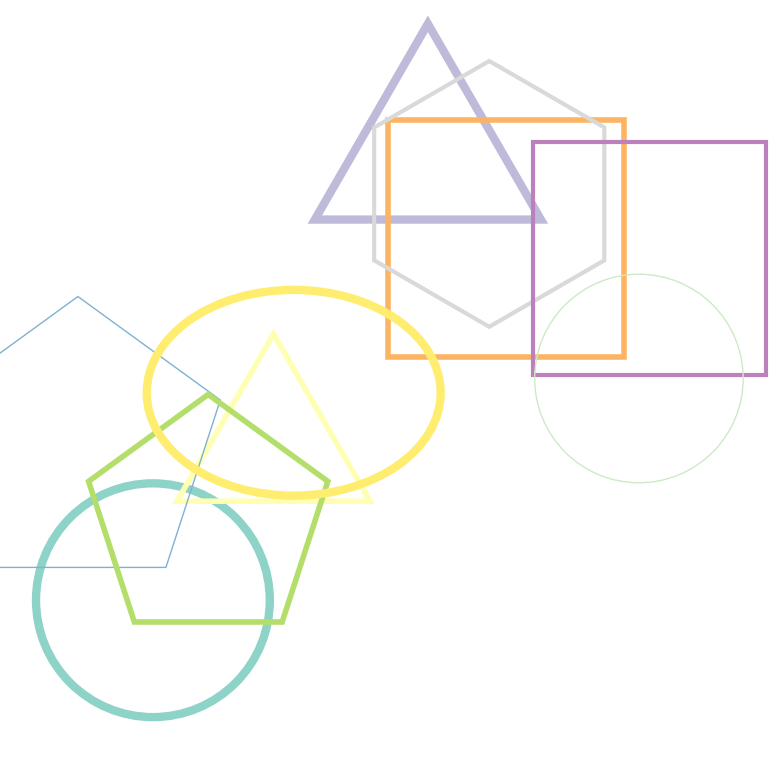[{"shape": "circle", "thickness": 3, "radius": 0.76, "center": [0.199, 0.22]}, {"shape": "triangle", "thickness": 2, "radius": 0.72, "center": [0.355, 0.421]}, {"shape": "triangle", "thickness": 3, "radius": 0.85, "center": [0.556, 0.8]}, {"shape": "pentagon", "thickness": 0.5, "radius": 0.97, "center": [0.101, 0.42]}, {"shape": "square", "thickness": 2, "radius": 0.77, "center": [0.657, 0.69]}, {"shape": "pentagon", "thickness": 2, "radius": 0.82, "center": [0.27, 0.324]}, {"shape": "hexagon", "thickness": 1.5, "radius": 0.86, "center": [0.635, 0.748]}, {"shape": "square", "thickness": 1.5, "radius": 0.76, "center": [0.844, 0.664]}, {"shape": "circle", "thickness": 0.5, "radius": 0.68, "center": [0.83, 0.508]}, {"shape": "oval", "thickness": 3, "radius": 0.95, "center": [0.381, 0.49]}]